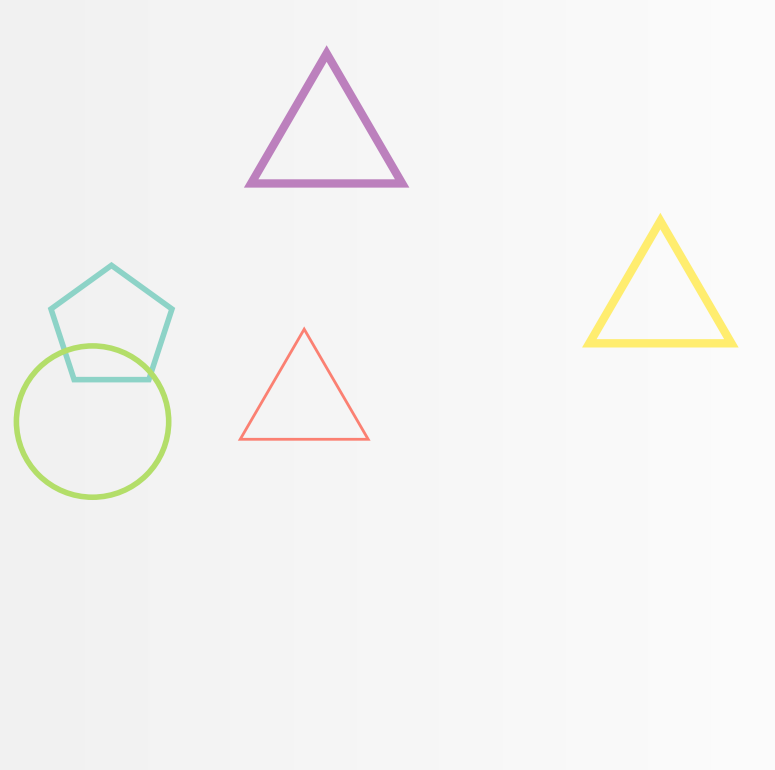[{"shape": "pentagon", "thickness": 2, "radius": 0.41, "center": [0.144, 0.573]}, {"shape": "triangle", "thickness": 1, "radius": 0.48, "center": [0.393, 0.477]}, {"shape": "circle", "thickness": 2, "radius": 0.49, "center": [0.119, 0.453]}, {"shape": "triangle", "thickness": 3, "radius": 0.56, "center": [0.421, 0.818]}, {"shape": "triangle", "thickness": 3, "radius": 0.53, "center": [0.852, 0.607]}]